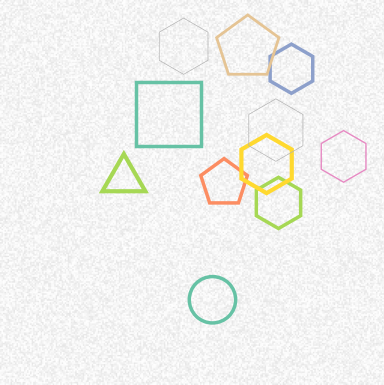[{"shape": "circle", "thickness": 2.5, "radius": 0.3, "center": [0.552, 0.221]}, {"shape": "square", "thickness": 2.5, "radius": 0.42, "center": [0.438, 0.704]}, {"shape": "pentagon", "thickness": 2.5, "radius": 0.32, "center": [0.582, 0.524]}, {"shape": "hexagon", "thickness": 2.5, "radius": 0.32, "center": [0.757, 0.822]}, {"shape": "hexagon", "thickness": 1, "radius": 0.34, "center": [0.892, 0.594]}, {"shape": "triangle", "thickness": 3, "radius": 0.32, "center": [0.322, 0.536]}, {"shape": "hexagon", "thickness": 2.5, "radius": 0.33, "center": [0.723, 0.473]}, {"shape": "hexagon", "thickness": 3, "radius": 0.38, "center": [0.692, 0.574]}, {"shape": "pentagon", "thickness": 2, "radius": 0.43, "center": [0.644, 0.876]}, {"shape": "hexagon", "thickness": 0.5, "radius": 0.37, "center": [0.477, 0.88]}, {"shape": "hexagon", "thickness": 0.5, "radius": 0.41, "center": [0.716, 0.662]}]